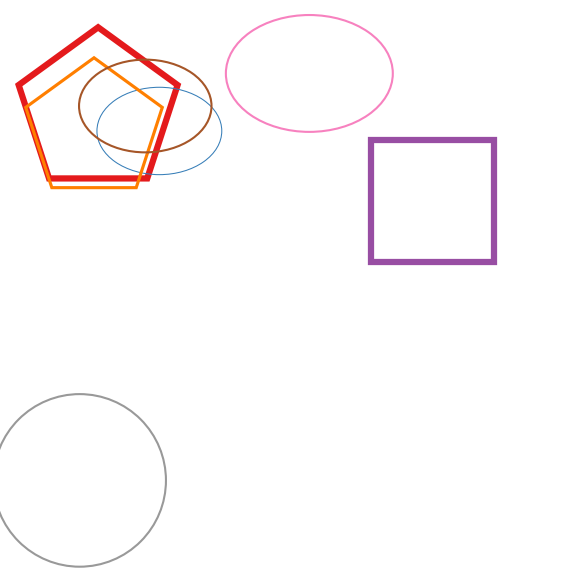[{"shape": "pentagon", "thickness": 3, "radius": 0.72, "center": [0.17, 0.807]}, {"shape": "oval", "thickness": 0.5, "radius": 0.54, "center": [0.276, 0.772]}, {"shape": "square", "thickness": 3, "radius": 0.53, "center": [0.748, 0.651]}, {"shape": "pentagon", "thickness": 1.5, "radius": 0.62, "center": [0.163, 0.775]}, {"shape": "oval", "thickness": 1, "radius": 0.57, "center": [0.252, 0.816]}, {"shape": "oval", "thickness": 1, "radius": 0.72, "center": [0.536, 0.872]}, {"shape": "circle", "thickness": 1, "radius": 0.75, "center": [0.138, 0.167]}]